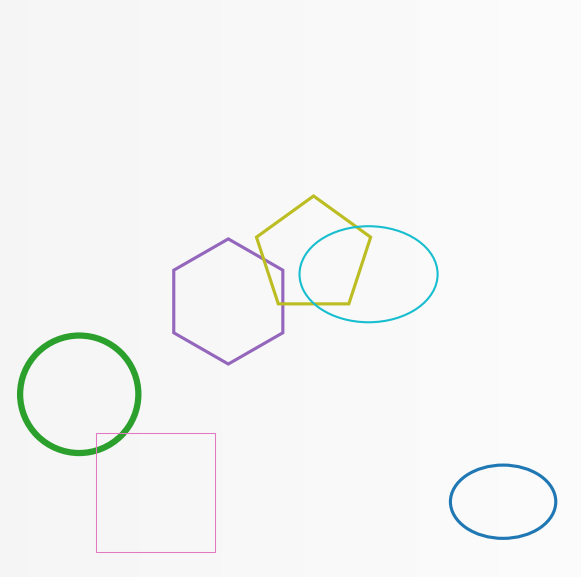[{"shape": "oval", "thickness": 1.5, "radius": 0.45, "center": [0.866, 0.13]}, {"shape": "circle", "thickness": 3, "radius": 0.51, "center": [0.136, 0.316]}, {"shape": "hexagon", "thickness": 1.5, "radius": 0.54, "center": [0.393, 0.477]}, {"shape": "square", "thickness": 0.5, "radius": 0.51, "center": [0.268, 0.147]}, {"shape": "pentagon", "thickness": 1.5, "radius": 0.52, "center": [0.539, 0.557]}, {"shape": "oval", "thickness": 1, "radius": 0.59, "center": [0.634, 0.524]}]